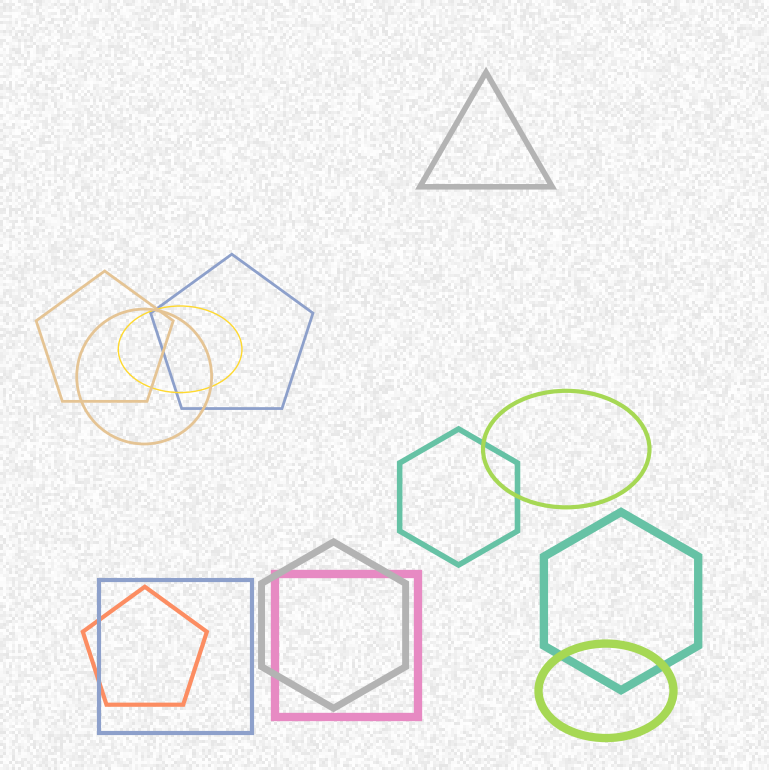[{"shape": "hexagon", "thickness": 3, "radius": 0.58, "center": [0.807, 0.219]}, {"shape": "hexagon", "thickness": 2, "radius": 0.44, "center": [0.596, 0.355]}, {"shape": "pentagon", "thickness": 1.5, "radius": 0.42, "center": [0.188, 0.153]}, {"shape": "pentagon", "thickness": 1, "radius": 0.55, "center": [0.301, 0.559]}, {"shape": "square", "thickness": 1.5, "radius": 0.5, "center": [0.228, 0.147]}, {"shape": "square", "thickness": 3, "radius": 0.46, "center": [0.45, 0.162]}, {"shape": "oval", "thickness": 1.5, "radius": 0.54, "center": [0.735, 0.417]}, {"shape": "oval", "thickness": 3, "radius": 0.44, "center": [0.787, 0.103]}, {"shape": "oval", "thickness": 0.5, "radius": 0.4, "center": [0.234, 0.546]}, {"shape": "circle", "thickness": 1, "radius": 0.44, "center": [0.187, 0.511]}, {"shape": "pentagon", "thickness": 1, "radius": 0.47, "center": [0.136, 0.554]}, {"shape": "hexagon", "thickness": 2.5, "radius": 0.54, "center": [0.433, 0.188]}, {"shape": "triangle", "thickness": 2, "radius": 0.5, "center": [0.631, 0.807]}]